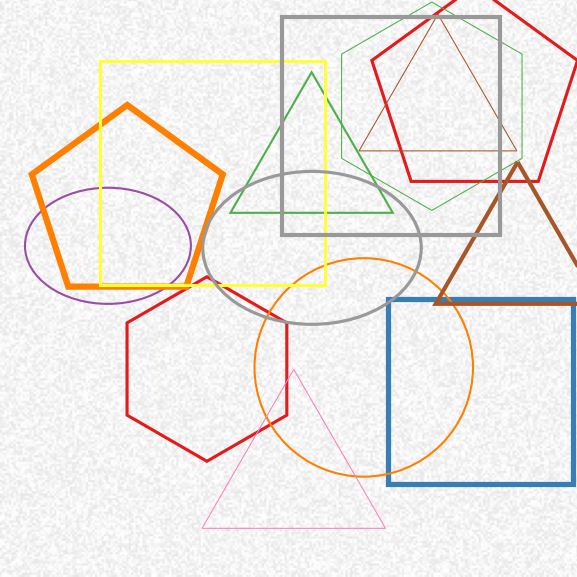[{"shape": "hexagon", "thickness": 1.5, "radius": 0.8, "center": [0.358, 0.36]}, {"shape": "pentagon", "thickness": 1.5, "radius": 0.94, "center": [0.822, 0.837]}, {"shape": "square", "thickness": 2.5, "radius": 0.8, "center": [0.832, 0.321]}, {"shape": "triangle", "thickness": 1, "radius": 0.81, "center": [0.54, 0.712]}, {"shape": "hexagon", "thickness": 0.5, "radius": 0.9, "center": [0.748, 0.815]}, {"shape": "oval", "thickness": 1, "radius": 0.72, "center": [0.187, 0.573]}, {"shape": "pentagon", "thickness": 3, "radius": 0.87, "center": [0.22, 0.643]}, {"shape": "circle", "thickness": 1, "radius": 0.95, "center": [0.63, 0.363]}, {"shape": "square", "thickness": 1.5, "radius": 0.97, "center": [0.368, 0.7]}, {"shape": "triangle", "thickness": 0.5, "radius": 0.79, "center": [0.758, 0.817]}, {"shape": "triangle", "thickness": 2, "radius": 0.82, "center": [0.896, 0.555]}, {"shape": "triangle", "thickness": 0.5, "radius": 0.92, "center": [0.509, 0.176]}, {"shape": "oval", "thickness": 1.5, "radius": 0.95, "center": [0.54, 0.57]}, {"shape": "square", "thickness": 2, "radius": 0.94, "center": [0.677, 0.781]}]